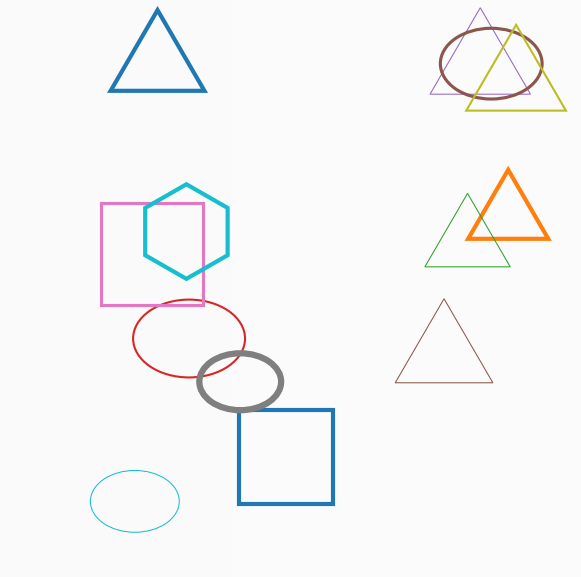[{"shape": "triangle", "thickness": 2, "radius": 0.47, "center": [0.271, 0.888]}, {"shape": "square", "thickness": 2, "radius": 0.41, "center": [0.492, 0.208]}, {"shape": "triangle", "thickness": 2, "radius": 0.4, "center": [0.874, 0.625]}, {"shape": "triangle", "thickness": 0.5, "radius": 0.42, "center": [0.804, 0.579]}, {"shape": "oval", "thickness": 1, "radius": 0.48, "center": [0.325, 0.413]}, {"shape": "triangle", "thickness": 0.5, "radius": 0.5, "center": [0.826, 0.886]}, {"shape": "triangle", "thickness": 0.5, "radius": 0.48, "center": [0.764, 0.385]}, {"shape": "oval", "thickness": 1.5, "radius": 0.44, "center": [0.845, 0.889]}, {"shape": "square", "thickness": 1.5, "radius": 0.44, "center": [0.261, 0.56]}, {"shape": "oval", "thickness": 3, "radius": 0.35, "center": [0.413, 0.338]}, {"shape": "triangle", "thickness": 1, "radius": 0.5, "center": [0.888, 0.857]}, {"shape": "oval", "thickness": 0.5, "radius": 0.38, "center": [0.232, 0.131]}, {"shape": "hexagon", "thickness": 2, "radius": 0.41, "center": [0.321, 0.598]}]